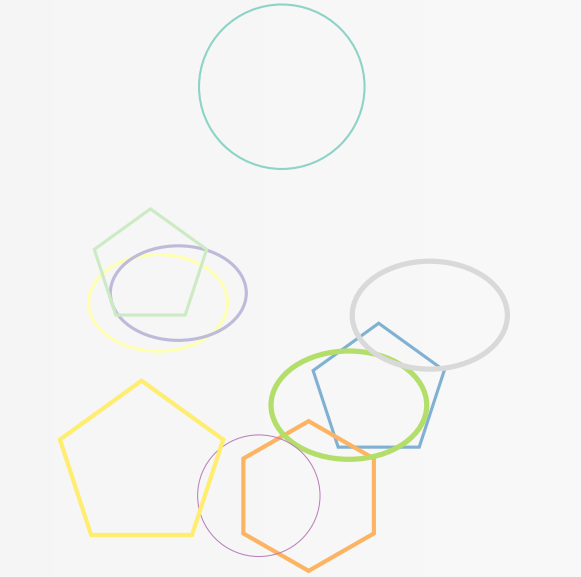[{"shape": "circle", "thickness": 1, "radius": 0.71, "center": [0.485, 0.849]}, {"shape": "oval", "thickness": 1.5, "radius": 0.6, "center": [0.272, 0.475]}, {"shape": "oval", "thickness": 1.5, "radius": 0.58, "center": [0.307, 0.492]}, {"shape": "pentagon", "thickness": 1.5, "radius": 0.59, "center": [0.651, 0.321]}, {"shape": "hexagon", "thickness": 2, "radius": 0.65, "center": [0.531, 0.14]}, {"shape": "oval", "thickness": 2.5, "radius": 0.67, "center": [0.6, 0.298]}, {"shape": "oval", "thickness": 2.5, "radius": 0.67, "center": [0.739, 0.453]}, {"shape": "circle", "thickness": 0.5, "radius": 0.53, "center": [0.445, 0.141]}, {"shape": "pentagon", "thickness": 1.5, "radius": 0.51, "center": [0.259, 0.536]}, {"shape": "pentagon", "thickness": 2, "radius": 0.74, "center": [0.244, 0.192]}]